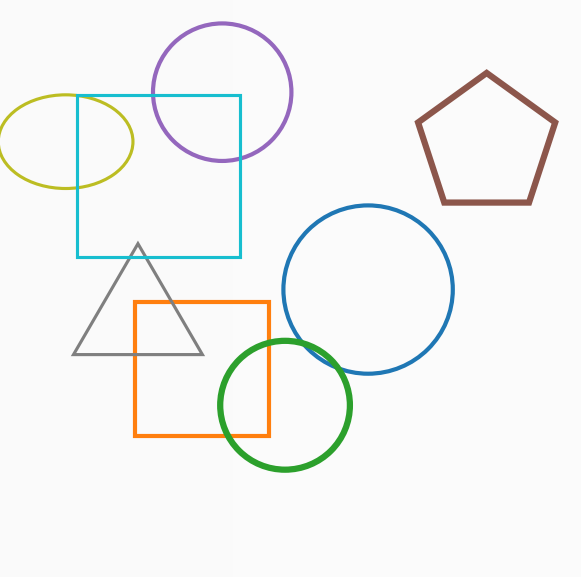[{"shape": "circle", "thickness": 2, "radius": 0.73, "center": [0.633, 0.498]}, {"shape": "square", "thickness": 2, "radius": 0.58, "center": [0.347, 0.36]}, {"shape": "circle", "thickness": 3, "radius": 0.56, "center": [0.49, 0.297]}, {"shape": "circle", "thickness": 2, "radius": 0.6, "center": [0.382, 0.84]}, {"shape": "pentagon", "thickness": 3, "radius": 0.62, "center": [0.837, 0.749]}, {"shape": "triangle", "thickness": 1.5, "radius": 0.64, "center": [0.237, 0.449]}, {"shape": "oval", "thickness": 1.5, "radius": 0.58, "center": [0.113, 0.754]}, {"shape": "square", "thickness": 1.5, "radius": 0.7, "center": [0.272, 0.694]}]